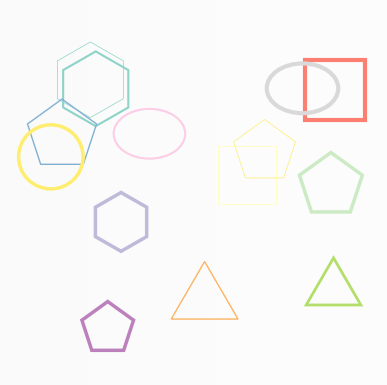[{"shape": "hexagon", "thickness": 1.5, "radius": 0.49, "center": [0.247, 0.769]}, {"shape": "hexagon", "thickness": 0.5, "radius": 0.49, "center": [0.233, 0.793]}, {"shape": "square", "thickness": 0.5, "radius": 0.38, "center": [0.637, 0.546]}, {"shape": "hexagon", "thickness": 2.5, "radius": 0.38, "center": [0.312, 0.424]}, {"shape": "square", "thickness": 3, "radius": 0.39, "center": [0.864, 0.767]}, {"shape": "pentagon", "thickness": 1, "radius": 0.47, "center": [0.16, 0.649]}, {"shape": "triangle", "thickness": 1, "radius": 0.5, "center": [0.528, 0.221]}, {"shape": "triangle", "thickness": 2, "radius": 0.41, "center": [0.861, 0.249]}, {"shape": "oval", "thickness": 1.5, "radius": 0.46, "center": [0.386, 0.653]}, {"shape": "oval", "thickness": 3, "radius": 0.46, "center": [0.781, 0.771]}, {"shape": "pentagon", "thickness": 2.5, "radius": 0.35, "center": [0.278, 0.147]}, {"shape": "pentagon", "thickness": 2.5, "radius": 0.43, "center": [0.854, 0.519]}, {"shape": "circle", "thickness": 2.5, "radius": 0.42, "center": [0.131, 0.593]}, {"shape": "pentagon", "thickness": 0.5, "radius": 0.42, "center": [0.683, 0.606]}]